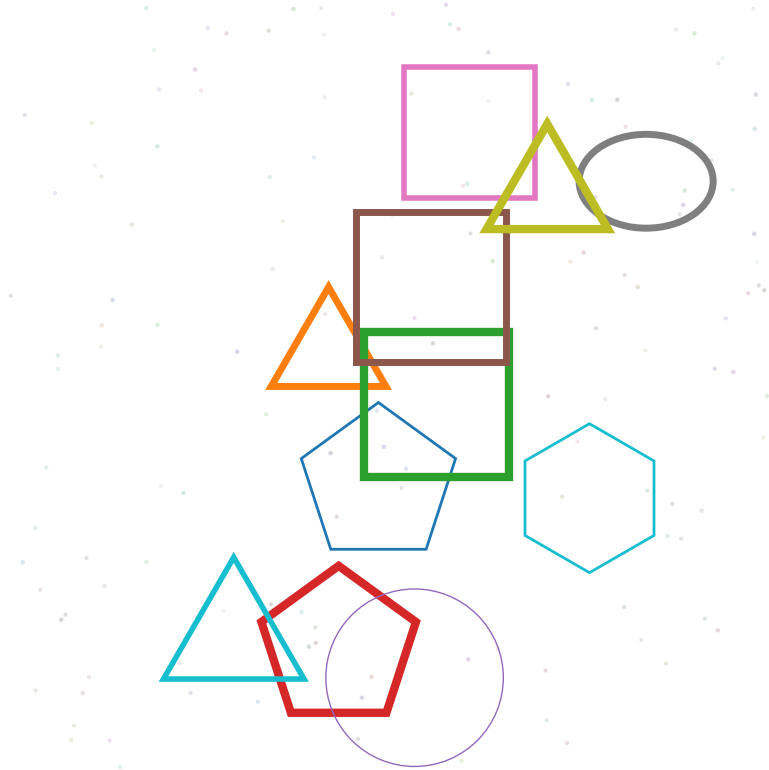[{"shape": "pentagon", "thickness": 1, "radius": 0.53, "center": [0.491, 0.372]}, {"shape": "triangle", "thickness": 2.5, "radius": 0.43, "center": [0.427, 0.541]}, {"shape": "square", "thickness": 3, "radius": 0.47, "center": [0.567, 0.475]}, {"shape": "pentagon", "thickness": 3, "radius": 0.53, "center": [0.44, 0.16]}, {"shape": "circle", "thickness": 0.5, "radius": 0.58, "center": [0.538, 0.12]}, {"shape": "square", "thickness": 2.5, "radius": 0.49, "center": [0.56, 0.627]}, {"shape": "square", "thickness": 2, "radius": 0.42, "center": [0.61, 0.828]}, {"shape": "oval", "thickness": 2.5, "radius": 0.44, "center": [0.839, 0.765]}, {"shape": "triangle", "thickness": 3, "radius": 0.46, "center": [0.711, 0.748]}, {"shape": "triangle", "thickness": 2, "radius": 0.53, "center": [0.304, 0.171]}, {"shape": "hexagon", "thickness": 1, "radius": 0.48, "center": [0.766, 0.353]}]